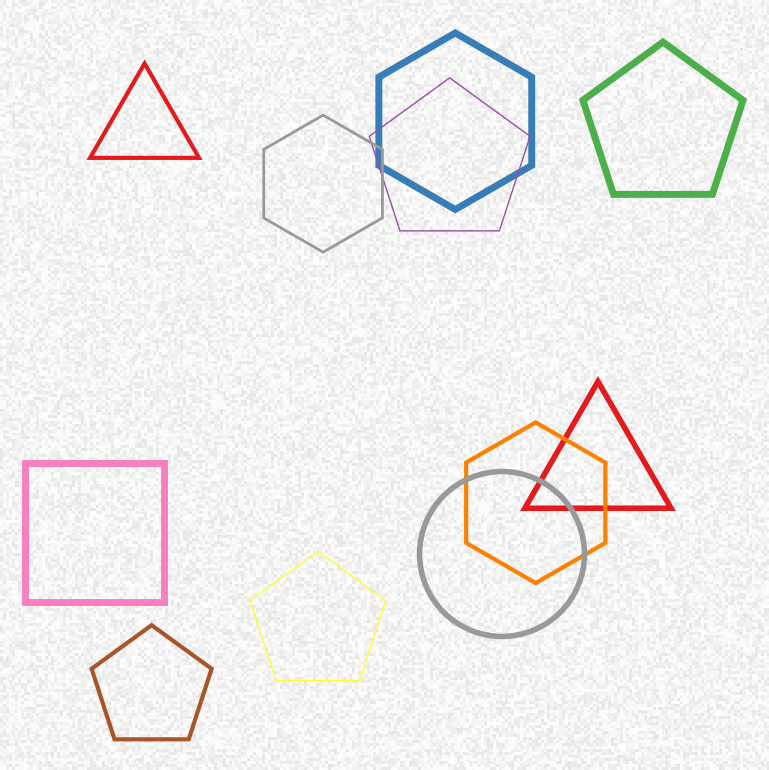[{"shape": "triangle", "thickness": 1.5, "radius": 0.41, "center": [0.188, 0.836]}, {"shape": "triangle", "thickness": 2, "radius": 0.55, "center": [0.777, 0.395]}, {"shape": "hexagon", "thickness": 2.5, "radius": 0.57, "center": [0.591, 0.843]}, {"shape": "pentagon", "thickness": 2.5, "radius": 0.55, "center": [0.861, 0.836]}, {"shape": "pentagon", "thickness": 0.5, "radius": 0.55, "center": [0.584, 0.789]}, {"shape": "hexagon", "thickness": 1.5, "radius": 0.52, "center": [0.696, 0.347]}, {"shape": "pentagon", "thickness": 0.5, "radius": 0.46, "center": [0.413, 0.191]}, {"shape": "pentagon", "thickness": 1.5, "radius": 0.41, "center": [0.197, 0.106]}, {"shape": "square", "thickness": 2.5, "radius": 0.45, "center": [0.122, 0.308]}, {"shape": "circle", "thickness": 2, "radius": 0.54, "center": [0.652, 0.281]}, {"shape": "hexagon", "thickness": 1, "radius": 0.44, "center": [0.42, 0.762]}]